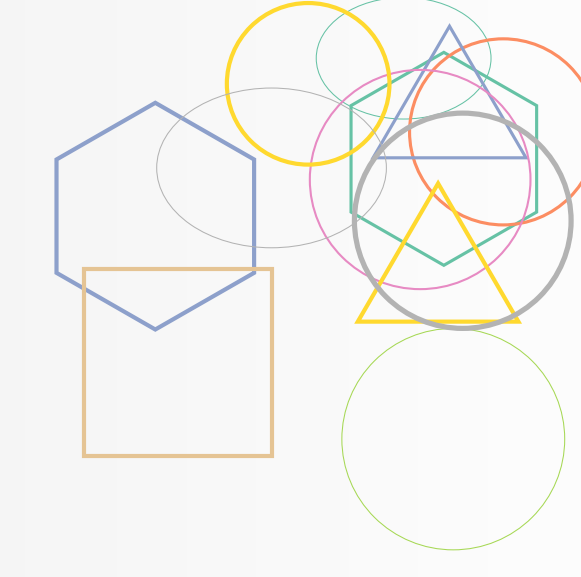[{"shape": "hexagon", "thickness": 1.5, "radius": 0.92, "center": [0.764, 0.724]}, {"shape": "oval", "thickness": 0.5, "radius": 0.75, "center": [0.694, 0.898]}, {"shape": "circle", "thickness": 1.5, "radius": 0.81, "center": [0.866, 0.771]}, {"shape": "hexagon", "thickness": 2, "radius": 0.98, "center": [0.267, 0.625]}, {"shape": "triangle", "thickness": 1.5, "radius": 0.76, "center": [0.773, 0.802]}, {"shape": "circle", "thickness": 1, "radius": 0.95, "center": [0.723, 0.688]}, {"shape": "circle", "thickness": 0.5, "radius": 0.96, "center": [0.78, 0.239]}, {"shape": "circle", "thickness": 2, "radius": 0.7, "center": [0.53, 0.854]}, {"shape": "triangle", "thickness": 2, "radius": 0.8, "center": [0.754, 0.522]}, {"shape": "square", "thickness": 2, "radius": 0.81, "center": [0.307, 0.371]}, {"shape": "oval", "thickness": 0.5, "radius": 0.99, "center": [0.467, 0.708]}, {"shape": "circle", "thickness": 2.5, "radius": 0.93, "center": [0.796, 0.617]}]